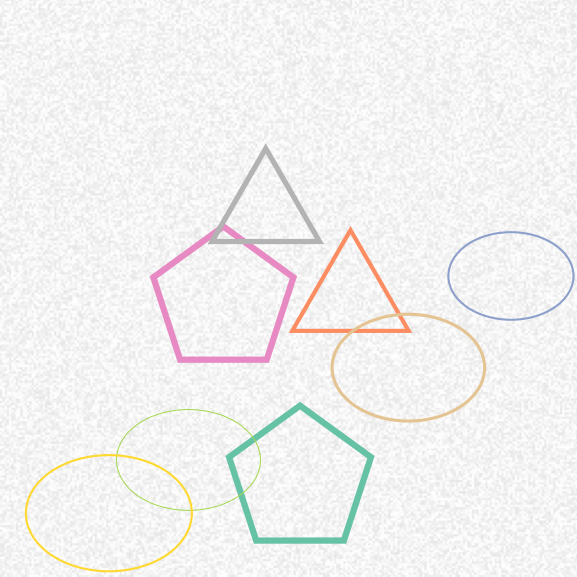[{"shape": "pentagon", "thickness": 3, "radius": 0.65, "center": [0.519, 0.168]}, {"shape": "triangle", "thickness": 2, "radius": 0.58, "center": [0.607, 0.484]}, {"shape": "oval", "thickness": 1, "radius": 0.54, "center": [0.885, 0.521]}, {"shape": "pentagon", "thickness": 3, "radius": 0.64, "center": [0.387, 0.479]}, {"shape": "oval", "thickness": 0.5, "radius": 0.62, "center": [0.326, 0.203]}, {"shape": "oval", "thickness": 1, "radius": 0.72, "center": [0.189, 0.11]}, {"shape": "oval", "thickness": 1.5, "radius": 0.66, "center": [0.707, 0.363]}, {"shape": "triangle", "thickness": 2.5, "radius": 0.54, "center": [0.46, 0.635]}]